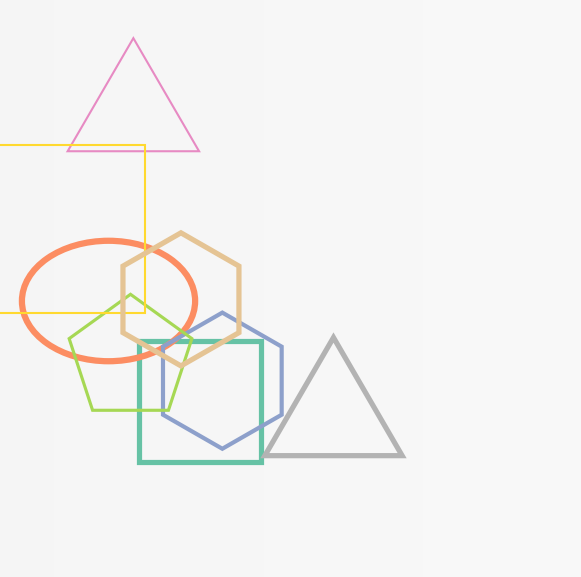[{"shape": "square", "thickness": 2.5, "radius": 0.53, "center": [0.344, 0.304]}, {"shape": "oval", "thickness": 3, "radius": 0.74, "center": [0.187, 0.478]}, {"shape": "hexagon", "thickness": 2, "radius": 0.59, "center": [0.383, 0.34]}, {"shape": "triangle", "thickness": 1, "radius": 0.65, "center": [0.229, 0.803]}, {"shape": "pentagon", "thickness": 1.5, "radius": 0.56, "center": [0.225, 0.379]}, {"shape": "square", "thickness": 1, "radius": 0.73, "center": [0.104, 0.603]}, {"shape": "hexagon", "thickness": 2.5, "radius": 0.58, "center": [0.311, 0.481]}, {"shape": "triangle", "thickness": 2.5, "radius": 0.68, "center": [0.574, 0.278]}]